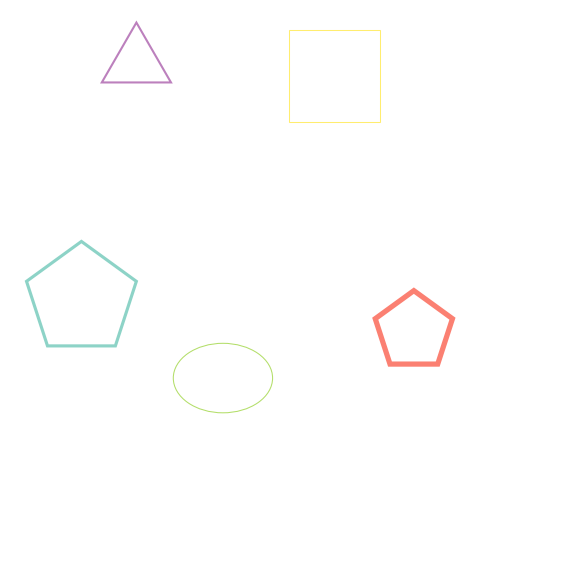[{"shape": "pentagon", "thickness": 1.5, "radius": 0.5, "center": [0.141, 0.481]}, {"shape": "pentagon", "thickness": 2.5, "radius": 0.35, "center": [0.717, 0.426]}, {"shape": "oval", "thickness": 0.5, "radius": 0.43, "center": [0.386, 0.344]}, {"shape": "triangle", "thickness": 1, "radius": 0.35, "center": [0.236, 0.891]}, {"shape": "square", "thickness": 0.5, "radius": 0.4, "center": [0.579, 0.867]}]